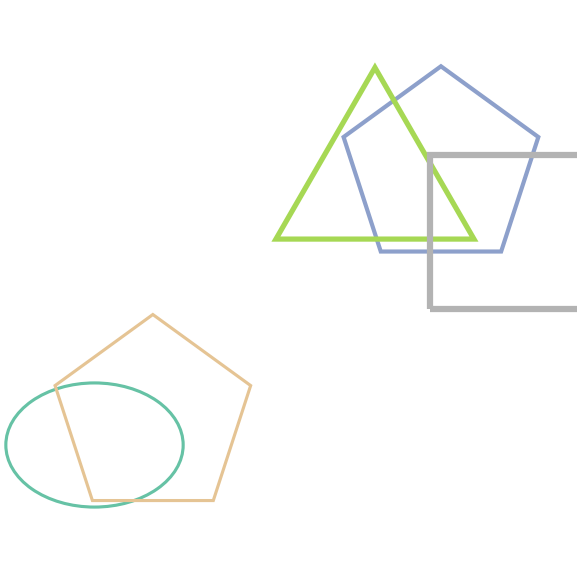[{"shape": "oval", "thickness": 1.5, "radius": 0.77, "center": [0.164, 0.229]}, {"shape": "pentagon", "thickness": 2, "radius": 0.89, "center": [0.764, 0.707]}, {"shape": "triangle", "thickness": 2.5, "radius": 0.99, "center": [0.649, 0.684]}, {"shape": "pentagon", "thickness": 1.5, "radius": 0.89, "center": [0.265, 0.276]}, {"shape": "square", "thickness": 3, "radius": 0.67, "center": [0.879, 0.598]}]